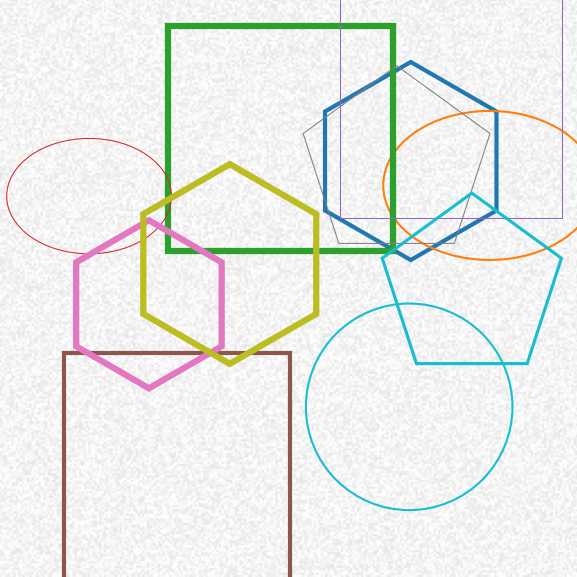[{"shape": "hexagon", "thickness": 2, "radius": 0.86, "center": [0.711, 0.72]}, {"shape": "oval", "thickness": 1, "radius": 0.92, "center": [0.848, 0.678]}, {"shape": "square", "thickness": 3, "radius": 0.98, "center": [0.485, 0.76]}, {"shape": "oval", "thickness": 0.5, "radius": 0.71, "center": [0.154, 0.66]}, {"shape": "square", "thickness": 0.5, "radius": 0.96, "center": [0.781, 0.813]}, {"shape": "square", "thickness": 2, "radius": 0.98, "center": [0.307, 0.193]}, {"shape": "hexagon", "thickness": 3, "radius": 0.73, "center": [0.258, 0.472]}, {"shape": "pentagon", "thickness": 0.5, "radius": 0.85, "center": [0.687, 0.715]}, {"shape": "hexagon", "thickness": 3, "radius": 0.86, "center": [0.398, 0.542]}, {"shape": "pentagon", "thickness": 1.5, "radius": 0.82, "center": [0.817, 0.502]}, {"shape": "circle", "thickness": 1, "radius": 0.89, "center": [0.709, 0.295]}]